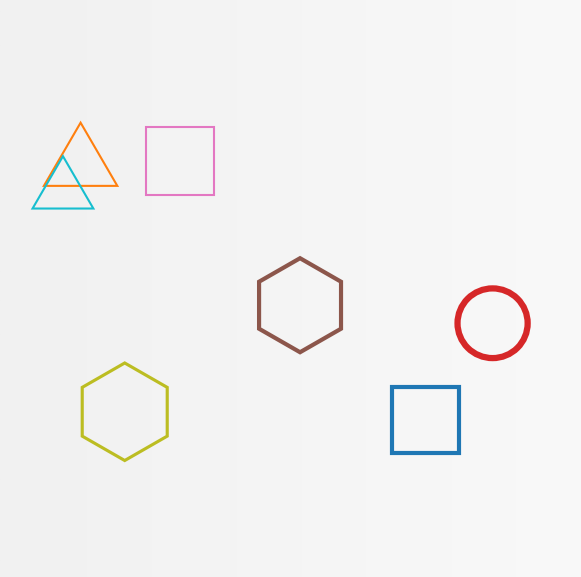[{"shape": "square", "thickness": 2, "radius": 0.29, "center": [0.732, 0.272]}, {"shape": "triangle", "thickness": 1, "radius": 0.36, "center": [0.139, 0.714]}, {"shape": "circle", "thickness": 3, "radius": 0.3, "center": [0.847, 0.439]}, {"shape": "hexagon", "thickness": 2, "radius": 0.41, "center": [0.516, 0.471]}, {"shape": "square", "thickness": 1, "radius": 0.29, "center": [0.31, 0.721]}, {"shape": "hexagon", "thickness": 1.5, "radius": 0.42, "center": [0.215, 0.286]}, {"shape": "triangle", "thickness": 1, "radius": 0.3, "center": [0.108, 0.668]}]